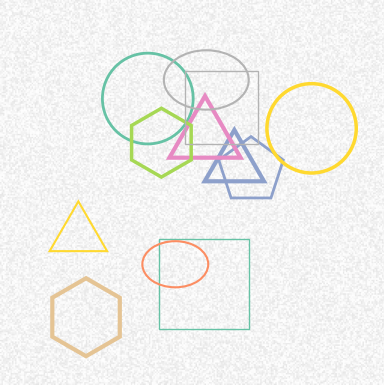[{"shape": "circle", "thickness": 2, "radius": 0.59, "center": [0.384, 0.744]}, {"shape": "square", "thickness": 1, "radius": 0.58, "center": [0.529, 0.262]}, {"shape": "oval", "thickness": 1.5, "radius": 0.43, "center": [0.455, 0.314]}, {"shape": "triangle", "thickness": 3, "radius": 0.44, "center": [0.609, 0.574]}, {"shape": "pentagon", "thickness": 2, "radius": 0.44, "center": [0.652, 0.557]}, {"shape": "triangle", "thickness": 3, "radius": 0.53, "center": [0.533, 0.644]}, {"shape": "hexagon", "thickness": 2.5, "radius": 0.45, "center": [0.419, 0.629]}, {"shape": "triangle", "thickness": 1.5, "radius": 0.43, "center": [0.204, 0.391]}, {"shape": "circle", "thickness": 2.5, "radius": 0.58, "center": [0.809, 0.667]}, {"shape": "hexagon", "thickness": 3, "radius": 0.51, "center": [0.224, 0.176]}, {"shape": "square", "thickness": 1, "radius": 0.47, "center": [0.575, 0.721]}, {"shape": "oval", "thickness": 1.5, "radius": 0.55, "center": [0.536, 0.792]}]